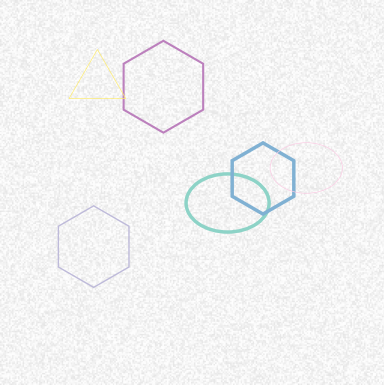[{"shape": "oval", "thickness": 2.5, "radius": 0.54, "center": [0.591, 0.473]}, {"shape": "hexagon", "thickness": 1, "radius": 0.53, "center": [0.243, 0.359]}, {"shape": "hexagon", "thickness": 2.5, "radius": 0.46, "center": [0.683, 0.536]}, {"shape": "oval", "thickness": 0.5, "radius": 0.47, "center": [0.796, 0.564]}, {"shape": "hexagon", "thickness": 1.5, "radius": 0.6, "center": [0.424, 0.775]}, {"shape": "triangle", "thickness": 0.5, "radius": 0.43, "center": [0.253, 0.787]}]